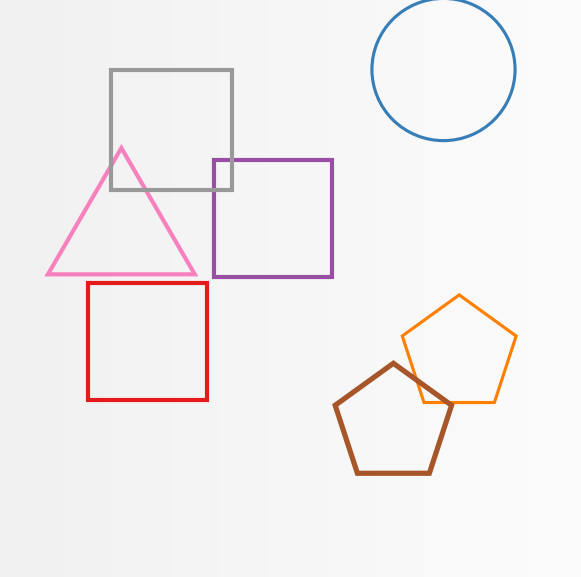[{"shape": "square", "thickness": 2, "radius": 0.51, "center": [0.254, 0.408]}, {"shape": "circle", "thickness": 1.5, "radius": 0.62, "center": [0.763, 0.879]}, {"shape": "square", "thickness": 2, "radius": 0.51, "center": [0.47, 0.621]}, {"shape": "pentagon", "thickness": 1.5, "radius": 0.52, "center": [0.79, 0.385]}, {"shape": "pentagon", "thickness": 2.5, "radius": 0.53, "center": [0.677, 0.265]}, {"shape": "triangle", "thickness": 2, "radius": 0.73, "center": [0.209, 0.597]}, {"shape": "square", "thickness": 2, "radius": 0.52, "center": [0.295, 0.774]}]